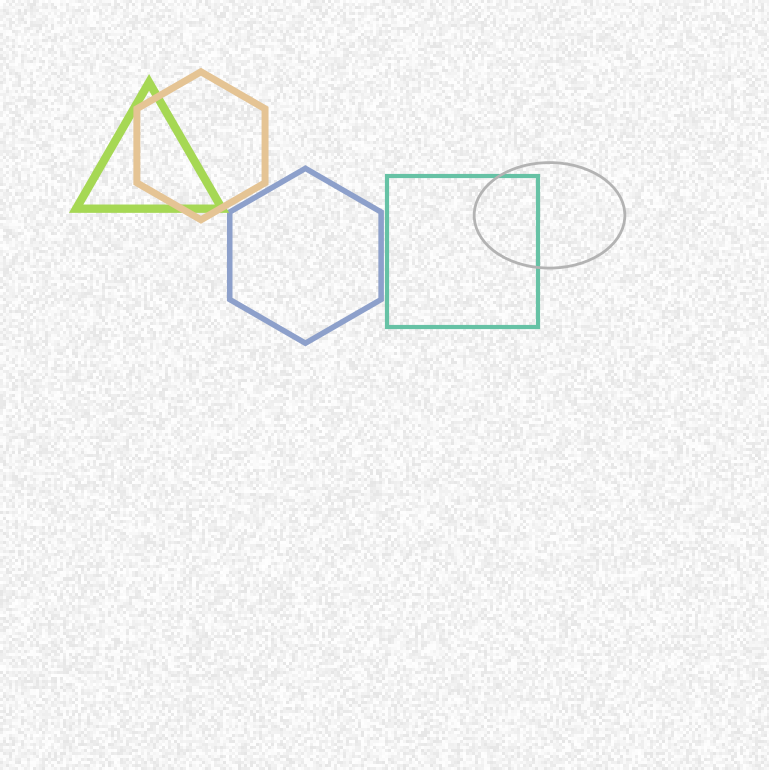[{"shape": "square", "thickness": 1.5, "radius": 0.49, "center": [0.601, 0.673]}, {"shape": "hexagon", "thickness": 2, "radius": 0.57, "center": [0.397, 0.668]}, {"shape": "triangle", "thickness": 3, "radius": 0.55, "center": [0.194, 0.784]}, {"shape": "hexagon", "thickness": 2.5, "radius": 0.48, "center": [0.261, 0.811]}, {"shape": "oval", "thickness": 1, "radius": 0.49, "center": [0.714, 0.72]}]